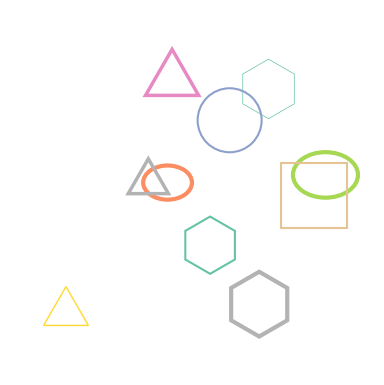[{"shape": "hexagon", "thickness": 1.5, "radius": 0.37, "center": [0.546, 0.363]}, {"shape": "hexagon", "thickness": 0.5, "radius": 0.39, "center": [0.697, 0.769]}, {"shape": "oval", "thickness": 3, "radius": 0.32, "center": [0.435, 0.526]}, {"shape": "circle", "thickness": 1.5, "radius": 0.42, "center": [0.596, 0.688]}, {"shape": "triangle", "thickness": 2.5, "radius": 0.4, "center": [0.447, 0.792]}, {"shape": "oval", "thickness": 3, "radius": 0.42, "center": [0.845, 0.546]}, {"shape": "triangle", "thickness": 1, "radius": 0.34, "center": [0.171, 0.188]}, {"shape": "square", "thickness": 1.5, "radius": 0.42, "center": [0.816, 0.492]}, {"shape": "hexagon", "thickness": 3, "radius": 0.42, "center": [0.673, 0.21]}, {"shape": "triangle", "thickness": 2.5, "radius": 0.3, "center": [0.385, 0.527]}]